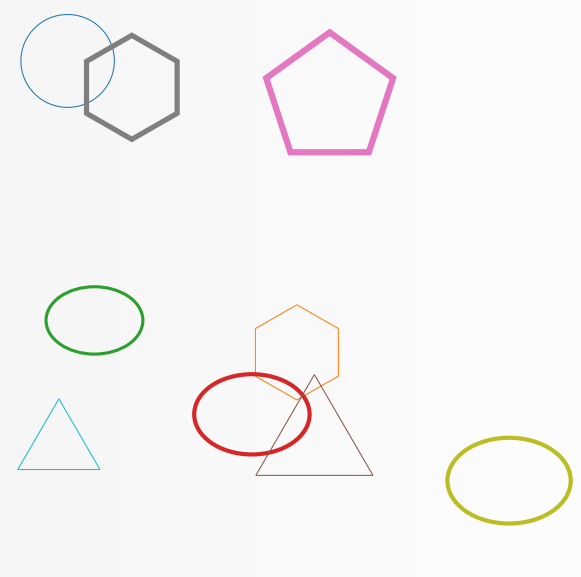[{"shape": "circle", "thickness": 0.5, "radius": 0.4, "center": [0.116, 0.894]}, {"shape": "hexagon", "thickness": 0.5, "radius": 0.41, "center": [0.511, 0.389]}, {"shape": "oval", "thickness": 1.5, "radius": 0.42, "center": [0.162, 0.444]}, {"shape": "oval", "thickness": 2, "radius": 0.5, "center": [0.433, 0.282]}, {"shape": "triangle", "thickness": 0.5, "radius": 0.58, "center": [0.541, 0.234]}, {"shape": "pentagon", "thickness": 3, "radius": 0.57, "center": [0.567, 0.828]}, {"shape": "hexagon", "thickness": 2.5, "radius": 0.45, "center": [0.227, 0.848]}, {"shape": "oval", "thickness": 2, "radius": 0.53, "center": [0.876, 0.167]}, {"shape": "triangle", "thickness": 0.5, "radius": 0.41, "center": [0.101, 0.227]}]